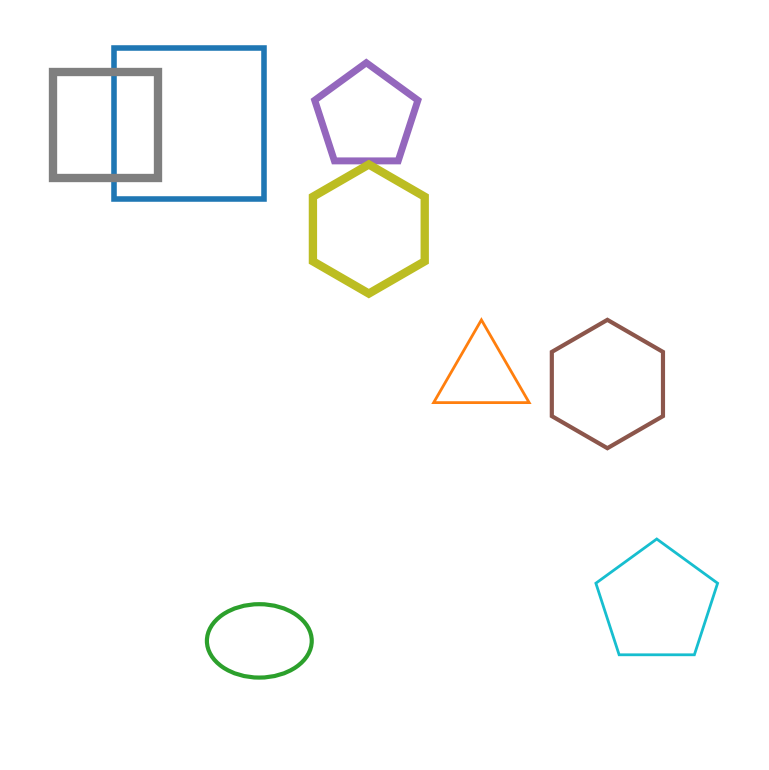[{"shape": "square", "thickness": 2, "radius": 0.49, "center": [0.246, 0.84]}, {"shape": "triangle", "thickness": 1, "radius": 0.36, "center": [0.625, 0.513]}, {"shape": "oval", "thickness": 1.5, "radius": 0.34, "center": [0.337, 0.168]}, {"shape": "pentagon", "thickness": 2.5, "radius": 0.35, "center": [0.476, 0.848]}, {"shape": "hexagon", "thickness": 1.5, "radius": 0.42, "center": [0.789, 0.501]}, {"shape": "square", "thickness": 3, "radius": 0.34, "center": [0.137, 0.838]}, {"shape": "hexagon", "thickness": 3, "radius": 0.42, "center": [0.479, 0.703]}, {"shape": "pentagon", "thickness": 1, "radius": 0.42, "center": [0.853, 0.217]}]